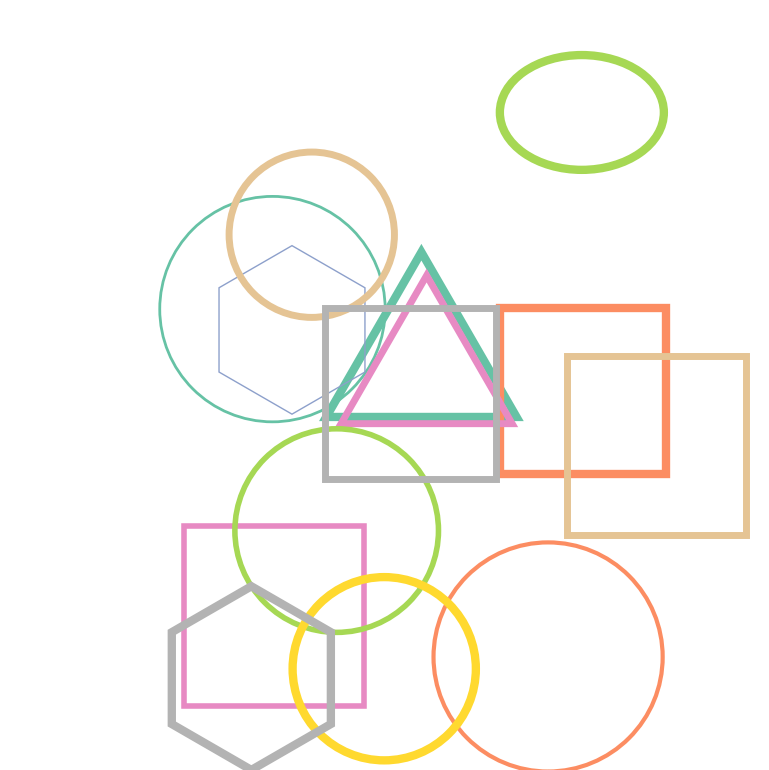[{"shape": "triangle", "thickness": 3, "radius": 0.71, "center": [0.547, 0.53]}, {"shape": "circle", "thickness": 1, "radius": 0.73, "center": [0.354, 0.599]}, {"shape": "circle", "thickness": 1.5, "radius": 0.74, "center": [0.712, 0.147]}, {"shape": "square", "thickness": 3, "radius": 0.54, "center": [0.757, 0.492]}, {"shape": "hexagon", "thickness": 0.5, "radius": 0.55, "center": [0.379, 0.572]}, {"shape": "square", "thickness": 2, "radius": 0.58, "center": [0.356, 0.2]}, {"shape": "triangle", "thickness": 2.5, "radius": 0.64, "center": [0.554, 0.514]}, {"shape": "circle", "thickness": 2, "radius": 0.66, "center": [0.437, 0.311]}, {"shape": "oval", "thickness": 3, "radius": 0.53, "center": [0.756, 0.854]}, {"shape": "circle", "thickness": 3, "radius": 0.59, "center": [0.499, 0.132]}, {"shape": "square", "thickness": 2.5, "radius": 0.58, "center": [0.853, 0.422]}, {"shape": "circle", "thickness": 2.5, "radius": 0.54, "center": [0.405, 0.695]}, {"shape": "hexagon", "thickness": 3, "radius": 0.6, "center": [0.326, 0.119]}, {"shape": "square", "thickness": 2.5, "radius": 0.55, "center": [0.533, 0.489]}]